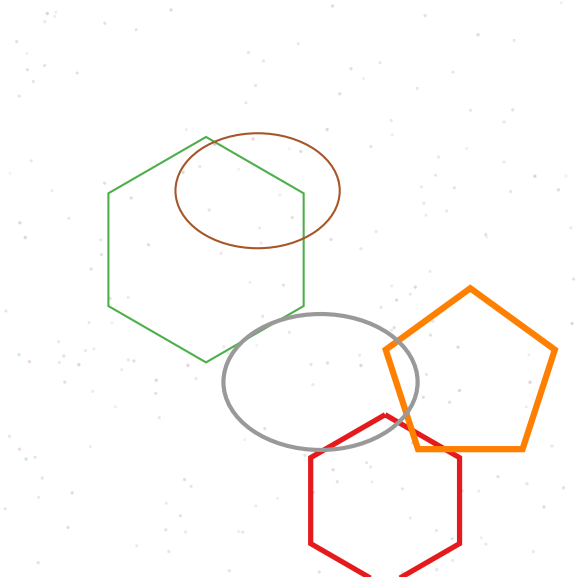[{"shape": "hexagon", "thickness": 2.5, "radius": 0.74, "center": [0.667, 0.132]}, {"shape": "hexagon", "thickness": 1, "radius": 0.98, "center": [0.357, 0.567]}, {"shape": "pentagon", "thickness": 3, "radius": 0.77, "center": [0.814, 0.346]}, {"shape": "oval", "thickness": 1, "radius": 0.71, "center": [0.446, 0.669]}, {"shape": "oval", "thickness": 2, "radius": 0.84, "center": [0.555, 0.338]}]